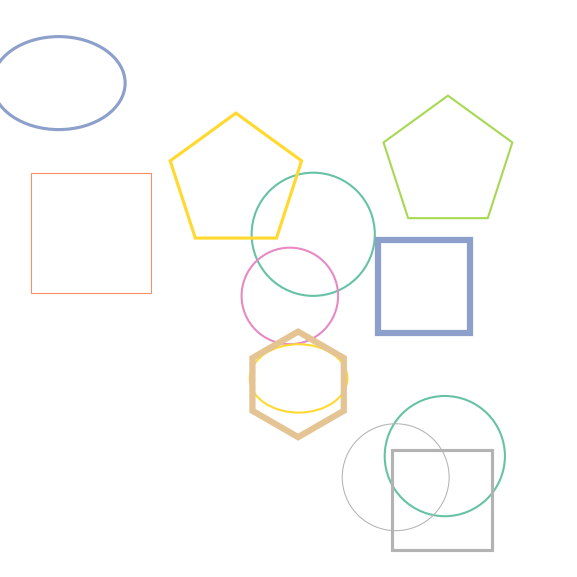[{"shape": "circle", "thickness": 1, "radius": 0.53, "center": [0.542, 0.593]}, {"shape": "circle", "thickness": 1, "radius": 0.52, "center": [0.77, 0.209]}, {"shape": "square", "thickness": 0.5, "radius": 0.52, "center": [0.157, 0.597]}, {"shape": "oval", "thickness": 1.5, "radius": 0.58, "center": [0.102, 0.855]}, {"shape": "square", "thickness": 3, "radius": 0.4, "center": [0.734, 0.503]}, {"shape": "circle", "thickness": 1, "radius": 0.42, "center": [0.502, 0.487]}, {"shape": "pentagon", "thickness": 1, "radius": 0.59, "center": [0.776, 0.716]}, {"shape": "pentagon", "thickness": 1.5, "radius": 0.6, "center": [0.408, 0.684]}, {"shape": "oval", "thickness": 1, "radius": 0.42, "center": [0.517, 0.344]}, {"shape": "hexagon", "thickness": 3, "radius": 0.46, "center": [0.516, 0.334]}, {"shape": "circle", "thickness": 0.5, "radius": 0.46, "center": [0.685, 0.173]}, {"shape": "square", "thickness": 1.5, "radius": 0.43, "center": [0.765, 0.133]}]